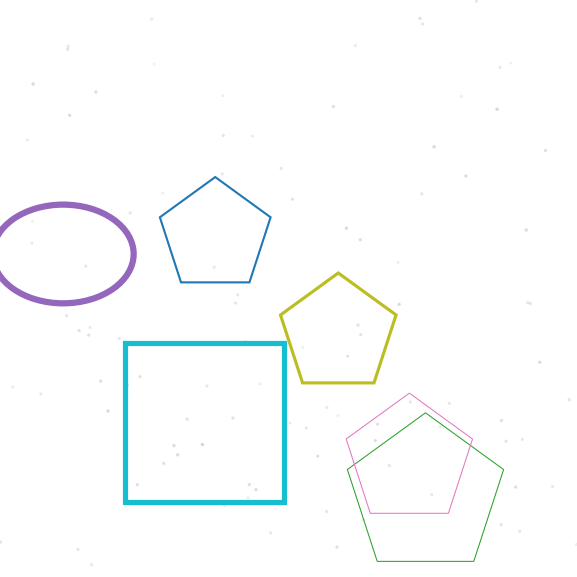[{"shape": "pentagon", "thickness": 1, "radius": 0.5, "center": [0.373, 0.592]}, {"shape": "pentagon", "thickness": 0.5, "radius": 0.71, "center": [0.737, 0.142]}, {"shape": "oval", "thickness": 3, "radius": 0.61, "center": [0.109, 0.559]}, {"shape": "pentagon", "thickness": 0.5, "radius": 0.58, "center": [0.709, 0.203]}, {"shape": "pentagon", "thickness": 1.5, "radius": 0.53, "center": [0.586, 0.421]}, {"shape": "square", "thickness": 2.5, "radius": 0.69, "center": [0.354, 0.267]}]